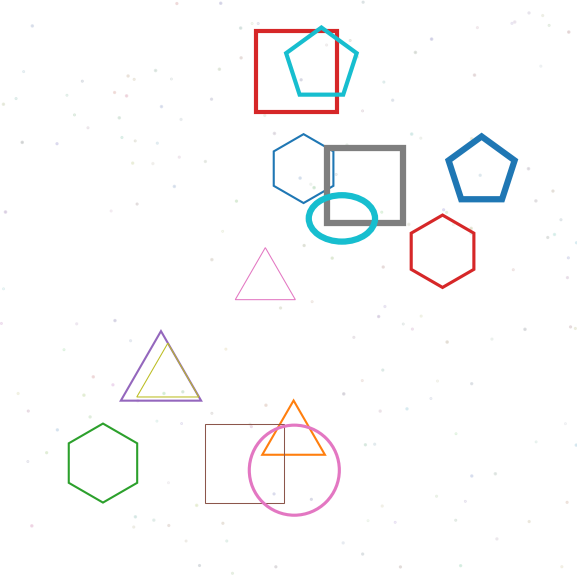[{"shape": "hexagon", "thickness": 1, "radius": 0.3, "center": [0.526, 0.707]}, {"shape": "pentagon", "thickness": 3, "radius": 0.3, "center": [0.834, 0.703]}, {"shape": "triangle", "thickness": 1, "radius": 0.31, "center": [0.508, 0.243]}, {"shape": "hexagon", "thickness": 1, "radius": 0.34, "center": [0.178, 0.197]}, {"shape": "hexagon", "thickness": 1.5, "radius": 0.31, "center": [0.766, 0.564]}, {"shape": "square", "thickness": 2, "radius": 0.35, "center": [0.513, 0.876]}, {"shape": "triangle", "thickness": 1, "radius": 0.4, "center": [0.279, 0.345]}, {"shape": "square", "thickness": 0.5, "radius": 0.34, "center": [0.423, 0.196]}, {"shape": "circle", "thickness": 1.5, "radius": 0.39, "center": [0.51, 0.185]}, {"shape": "triangle", "thickness": 0.5, "radius": 0.3, "center": [0.459, 0.51]}, {"shape": "square", "thickness": 3, "radius": 0.33, "center": [0.632, 0.678]}, {"shape": "triangle", "thickness": 0.5, "radius": 0.31, "center": [0.291, 0.343]}, {"shape": "oval", "thickness": 3, "radius": 0.29, "center": [0.592, 0.621]}, {"shape": "pentagon", "thickness": 2, "radius": 0.32, "center": [0.557, 0.887]}]